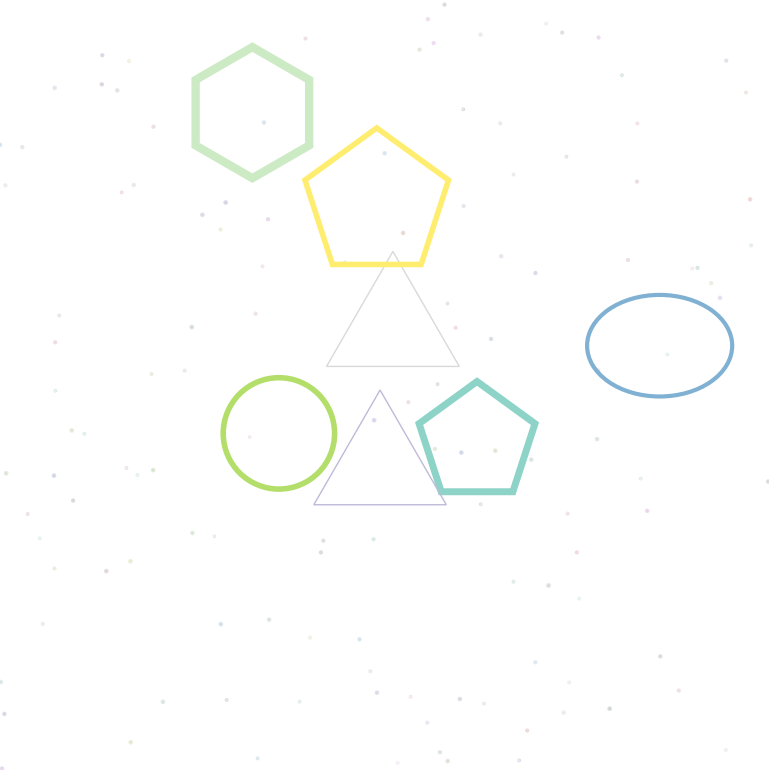[{"shape": "pentagon", "thickness": 2.5, "radius": 0.4, "center": [0.62, 0.425]}, {"shape": "triangle", "thickness": 0.5, "radius": 0.5, "center": [0.494, 0.394]}, {"shape": "oval", "thickness": 1.5, "radius": 0.47, "center": [0.857, 0.551]}, {"shape": "circle", "thickness": 2, "radius": 0.36, "center": [0.362, 0.437]}, {"shape": "triangle", "thickness": 0.5, "radius": 0.5, "center": [0.51, 0.574]}, {"shape": "hexagon", "thickness": 3, "radius": 0.43, "center": [0.328, 0.854]}, {"shape": "pentagon", "thickness": 2, "radius": 0.49, "center": [0.489, 0.736]}]